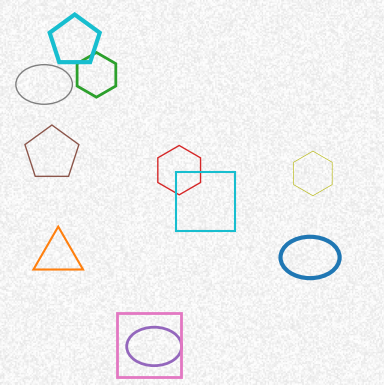[{"shape": "oval", "thickness": 3, "radius": 0.38, "center": [0.805, 0.331]}, {"shape": "triangle", "thickness": 1.5, "radius": 0.37, "center": [0.151, 0.337]}, {"shape": "hexagon", "thickness": 2, "radius": 0.29, "center": [0.251, 0.806]}, {"shape": "hexagon", "thickness": 1, "radius": 0.32, "center": [0.465, 0.558]}, {"shape": "oval", "thickness": 2, "radius": 0.36, "center": [0.4, 0.1]}, {"shape": "pentagon", "thickness": 1, "radius": 0.37, "center": [0.135, 0.602]}, {"shape": "square", "thickness": 2, "radius": 0.41, "center": [0.387, 0.103]}, {"shape": "oval", "thickness": 1, "radius": 0.37, "center": [0.115, 0.781]}, {"shape": "hexagon", "thickness": 0.5, "radius": 0.29, "center": [0.813, 0.55]}, {"shape": "pentagon", "thickness": 3, "radius": 0.34, "center": [0.194, 0.894]}, {"shape": "square", "thickness": 1.5, "radius": 0.38, "center": [0.534, 0.477]}]